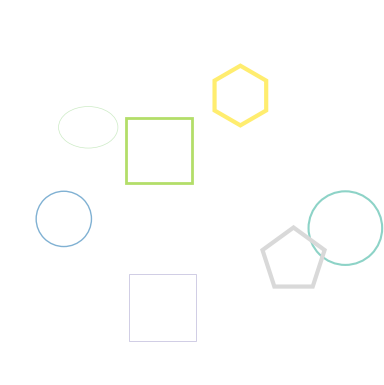[{"shape": "circle", "thickness": 1.5, "radius": 0.48, "center": [0.897, 0.408]}, {"shape": "square", "thickness": 0.5, "radius": 0.43, "center": [0.423, 0.201]}, {"shape": "circle", "thickness": 1, "radius": 0.36, "center": [0.166, 0.431]}, {"shape": "square", "thickness": 2, "radius": 0.43, "center": [0.413, 0.609]}, {"shape": "pentagon", "thickness": 3, "radius": 0.42, "center": [0.762, 0.324]}, {"shape": "oval", "thickness": 0.5, "radius": 0.39, "center": [0.229, 0.669]}, {"shape": "hexagon", "thickness": 3, "radius": 0.39, "center": [0.624, 0.752]}]